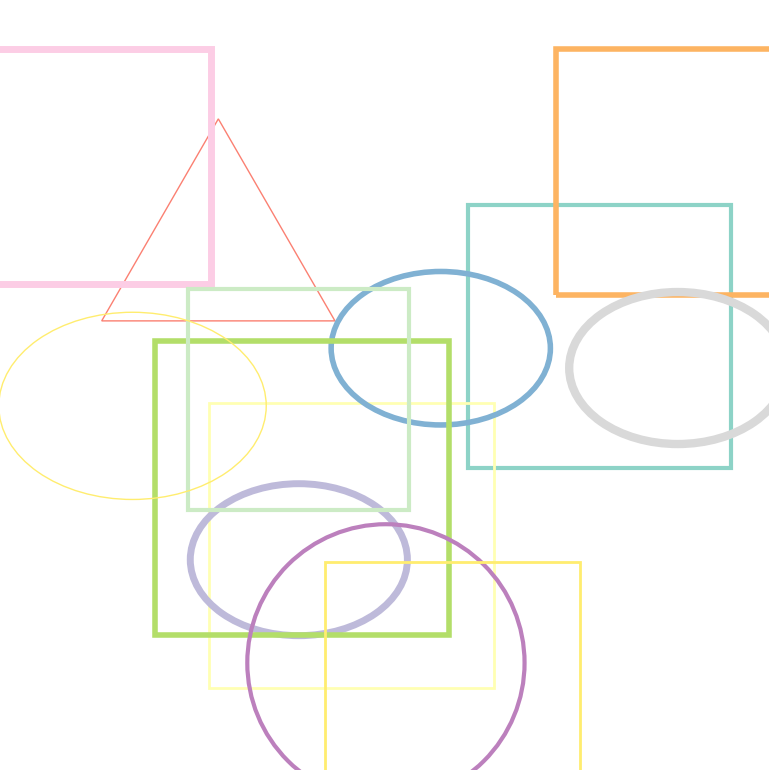[{"shape": "square", "thickness": 1.5, "radius": 0.85, "center": [0.779, 0.563]}, {"shape": "square", "thickness": 1, "radius": 0.93, "center": [0.457, 0.292]}, {"shape": "oval", "thickness": 2.5, "radius": 0.7, "center": [0.388, 0.273]}, {"shape": "triangle", "thickness": 0.5, "radius": 0.87, "center": [0.284, 0.671]}, {"shape": "oval", "thickness": 2, "radius": 0.71, "center": [0.572, 0.548]}, {"shape": "square", "thickness": 2, "radius": 0.8, "center": [0.882, 0.776]}, {"shape": "square", "thickness": 2, "radius": 0.96, "center": [0.392, 0.366]}, {"shape": "square", "thickness": 2.5, "radius": 0.76, "center": [0.122, 0.784]}, {"shape": "oval", "thickness": 3, "radius": 0.71, "center": [0.88, 0.522]}, {"shape": "circle", "thickness": 1.5, "radius": 0.9, "center": [0.501, 0.139]}, {"shape": "square", "thickness": 1.5, "radius": 0.72, "center": [0.388, 0.481]}, {"shape": "oval", "thickness": 0.5, "radius": 0.87, "center": [0.172, 0.473]}, {"shape": "square", "thickness": 1, "radius": 0.83, "center": [0.588, 0.104]}]